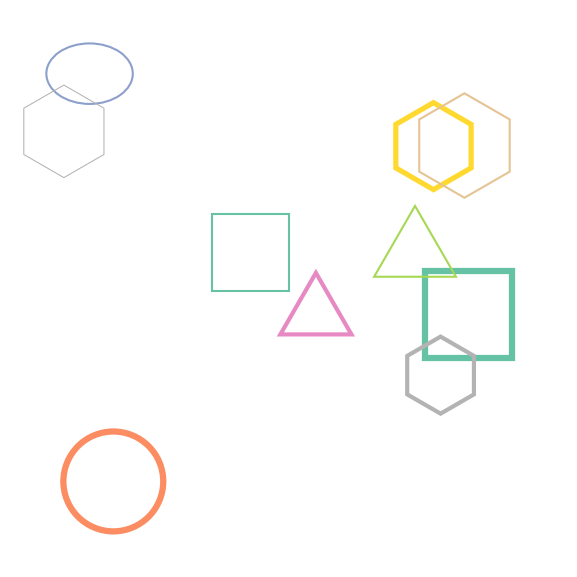[{"shape": "square", "thickness": 3, "radius": 0.38, "center": [0.811, 0.454]}, {"shape": "square", "thickness": 1, "radius": 0.33, "center": [0.434, 0.562]}, {"shape": "circle", "thickness": 3, "radius": 0.43, "center": [0.196, 0.165]}, {"shape": "oval", "thickness": 1, "radius": 0.37, "center": [0.155, 0.872]}, {"shape": "triangle", "thickness": 2, "radius": 0.36, "center": [0.547, 0.456]}, {"shape": "triangle", "thickness": 1, "radius": 0.41, "center": [0.719, 0.561]}, {"shape": "hexagon", "thickness": 2.5, "radius": 0.38, "center": [0.751, 0.746]}, {"shape": "hexagon", "thickness": 1, "radius": 0.45, "center": [0.804, 0.747]}, {"shape": "hexagon", "thickness": 2, "radius": 0.33, "center": [0.763, 0.35]}, {"shape": "hexagon", "thickness": 0.5, "radius": 0.4, "center": [0.111, 0.772]}]